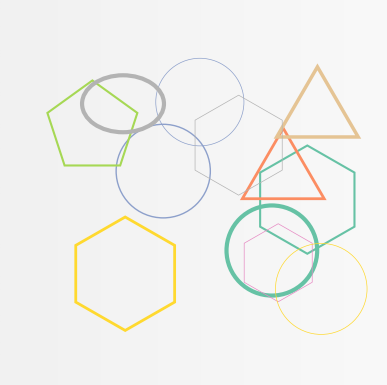[{"shape": "hexagon", "thickness": 1.5, "radius": 0.7, "center": [0.793, 0.482]}, {"shape": "circle", "thickness": 3, "radius": 0.59, "center": [0.702, 0.349]}, {"shape": "triangle", "thickness": 2, "radius": 0.61, "center": [0.731, 0.545]}, {"shape": "circle", "thickness": 0.5, "radius": 0.57, "center": [0.516, 0.735]}, {"shape": "circle", "thickness": 1, "radius": 0.61, "center": [0.421, 0.556]}, {"shape": "hexagon", "thickness": 0.5, "radius": 0.51, "center": [0.718, 0.318]}, {"shape": "pentagon", "thickness": 1.5, "radius": 0.61, "center": [0.238, 0.669]}, {"shape": "hexagon", "thickness": 2, "radius": 0.74, "center": [0.323, 0.289]}, {"shape": "circle", "thickness": 0.5, "radius": 0.59, "center": [0.829, 0.25]}, {"shape": "triangle", "thickness": 2.5, "radius": 0.61, "center": [0.819, 0.705]}, {"shape": "oval", "thickness": 3, "radius": 0.53, "center": [0.317, 0.73]}, {"shape": "hexagon", "thickness": 0.5, "radius": 0.65, "center": [0.616, 0.623]}]